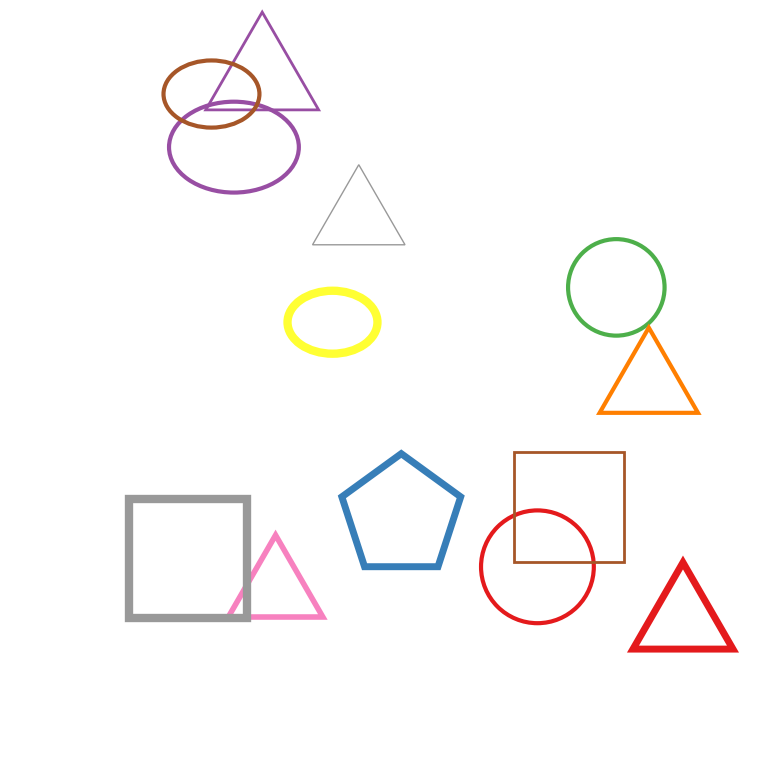[{"shape": "triangle", "thickness": 2.5, "radius": 0.37, "center": [0.887, 0.195]}, {"shape": "circle", "thickness": 1.5, "radius": 0.37, "center": [0.698, 0.264]}, {"shape": "pentagon", "thickness": 2.5, "radius": 0.41, "center": [0.521, 0.33]}, {"shape": "circle", "thickness": 1.5, "radius": 0.31, "center": [0.8, 0.627]}, {"shape": "oval", "thickness": 1.5, "radius": 0.42, "center": [0.304, 0.809]}, {"shape": "triangle", "thickness": 1, "radius": 0.42, "center": [0.341, 0.9]}, {"shape": "triangle", "thickness": 1.5, "radius": 0.37, "center": [0.843, 0.501]}, {"shape": "oval", "thickness": 3, "radius": 0.29, "center": [0.432, 0.582]}, {"shape": "square", "thickness": 1, "radius": 0.35, "center": [0.739, 0.341]}, {"shape": "oval", "thickness": 1.5, "radius": 0.31, "center": [0.275, 0.878]}, {"shape": "triangle", "thickness": 2, "radius": 0.35, "center": [0.358, 0.234]}, {"shape": "triangle", "thickness": 0.5, "radius": 0.35, "center": [0.466, 0.717]}, {"shape": "square", "thickness": 3, "radius": 0.38, "center": [0.244, 0.275]}]